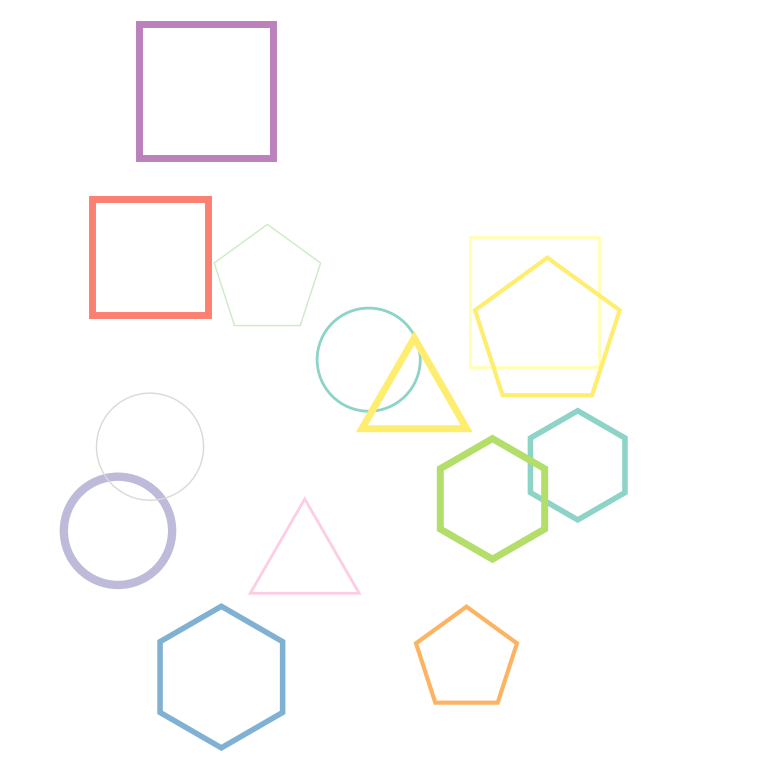[{"shape": "hexagon", "thickness": 2, "radius": 0.35, "center": [0.75, 0.396]}, {"shape": "circle", "thickness": 1, "radius": 0.33, "center": [0.479, 0.533]}, {"shape": "square", "thickness": 1, "radius": 0.42, "center": [0.694, 0.608]}, {"shape": "circle", "thickness": 3, "radius": 0.35, "center": [0.153, 0.311]}, {"shape": "square", "thickness": 2.5, "radius": 0.38, "center": [0.195, 0.666]}, {"shape": "hexagon", "thickness": 2, "radius": 0.46, "center": [0.287, 0.121]}, {"shape": "pentagon", "thickness": 1.5, "radius": 0.34, "center": [0.606, 0.143]}, {"shape": "hexagon", "thickness": 2.5, "radius": 0.39, "center": [0.64, 0.352]}, {"shape": "triangle", "thickness": 1, "radius": 0.41, "center": [0.396, 0.27]}, {"shape": "circle", "thickness": 0.5, "radius": 0.35, "center": [0.195, 0.42]}, {"shape": "square", "thickness": 2.5, "radius": 0.44, "center": [0.268, 0.882]}, {"shape": "pentagon", "thickness": 0.5, "radius": 0.36, "center": [0.347, 0.636]}, {"shape": "pentagon", "thickness": 1.5, "radius": 0.49, "center": [0.711, 0.567]}, {"shape": "triangle", "thickness": 2.5, "radius": 0.39, "center": [0.538, 0.483]}]